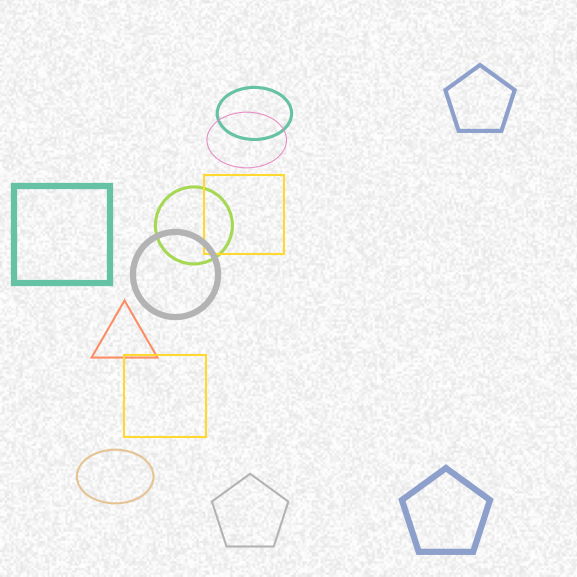[{"shape": "oval", "thickness": 1.5, "radius": 0.32, "center": [0.441, 0.803]}, {"shape": "square", "thickness": 3, "radius": 0.42, "center": [0.107, 0.593]}, {"shape": "triangle", "thickness": 1, "radius": 0.33, "center": [0.216, 0.413]}, {"shape": "pentagon", "thickness": 3, "radius": 0.4, "center": [0.772, 0.108]}, {"shape": "pentagon", "thickness": 2, "radius": 0.32, "center": [0.831, 0.824]}, {"shape": "oval", "thickness": 0.5, "radius": 0.34, "center": [0.427, 0.757]}, {"shape": "circle", "thickness": 1.5, "radius": 0.33, "center": [0.336, 0.609]}, {"shape": "square", "thickness": 1, "radius": 0.34, "center": [0.422, 0.627]}, {"shape": "square", "thickness": 1, "radius": 0.35, "center": [0.286, 0.313]}, {"shape": "oval", "thickness": 1, "radius": 0.33, "center": [0.199, 0.174]}, {"shape": "pentagon", "thickness": 1, "radius": 0.35, "center": [0.433, 0.109]}, {"shape": "circle", "thickness": 3, "radius": 0.37, "center": [0.304, 0.524]}]